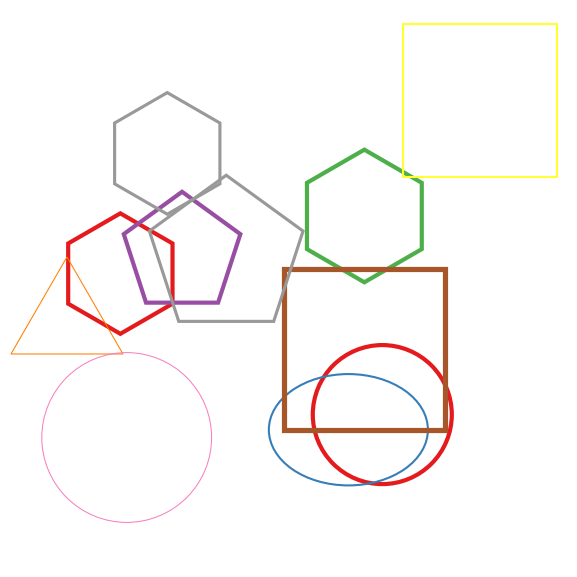[{"shape": "circle", "thickness": 2, "radius": 0.6, "center": [0.662, 0.281]}, {"shape": "hexagon", "thickness": 2, "radius": 0.52, "center": [0.208, 0.525]}, {"shape": "oval", "thickness": 1, "radius": 0.69, "center": [0.603, 0.255]}, {"shape": "hexagon", "thickness": 2, "radius": 0.57, "center": [0.631, 0.625]}, {"shape": "pentagon", "thickness": 2, "radius": 0.53, "center": [0.315, 0.561]}, {"shape": "triangle", "thickness": 0.5, "radius": 0.56, "center": [0.116, 0.442]}, {"shape": "square", "thickness": 1, "radius": 0.66, "center": [0.831, 0.825]}, {"shape": "square", "thickness": 2.5, "radius": 0.7, "center": [0.631, 0.394]}, {"shape": "circle", "thickness": 0.5, "radius": 0.74, "center": [0.219, 0.242]}, {"shape": "hexagon", "thickness": 1.5, "radius": 0.53, "center": [0.29, 0.733]}, {"shape": "pentagon", "thickness": 1.5, "radius": 0.7, "center": [0.392, 0.556]}]